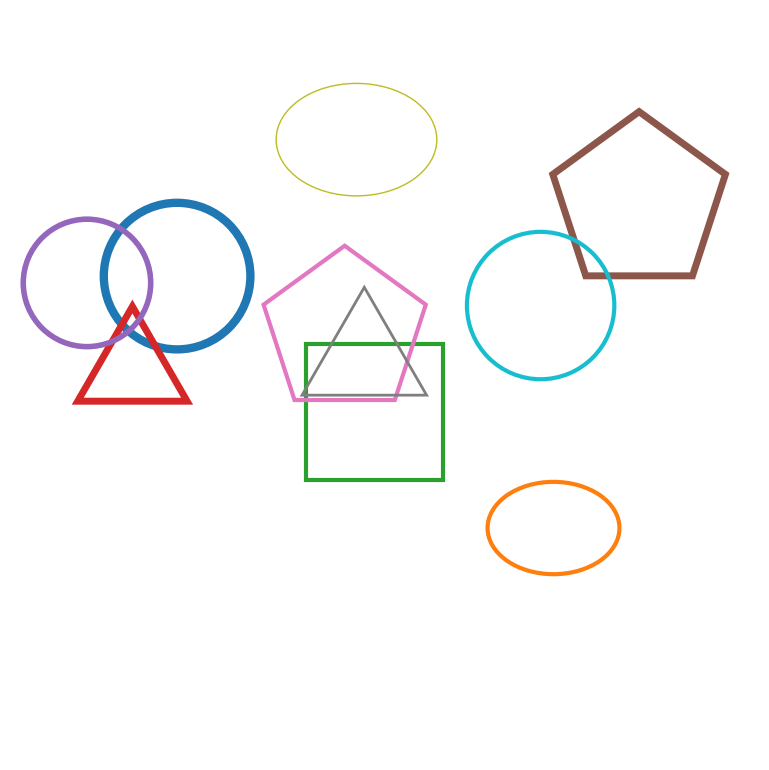[{"shape": "circle", "thickness": 3, "radius": 0.48, "center": [0.23, 0.641]}, {"shape": "oval", "thickness": 1.5, "radius": 0.43, "center": [0.719, 0.314]}, {"shape": "square", "thickness": 1.5, "radius": 0.44, "center": [0.486, 0.465]}, {"shape": "triangle", "thickness": 2.5, "radius": 0.41, "center": [0.172, 0.52]}, {"shape": "circle", "thickness": 2, "radius": 0.41, "center": [0.113, 0.633]}, {"shape": "pentagon", "thickness": 2.5, "radius": 0.59, "center": [0.83, 0.737]}, {"shape": "pentagon", "thickness": 1.5, "radius": 0.55, "center": [0.448, 0.57]}, {"shape": "triangle", "thickness": 1, "radius": 0.47, "center": [0.473, 0.534]}, {"shape": "oval", "thickness": 0.5, "radius": 0.52, "center": [0.463, 0.819]}, {"shape": "circle", "thickness": 1.5, "radius": 0.48, "center": [0.702, 0.603]}]